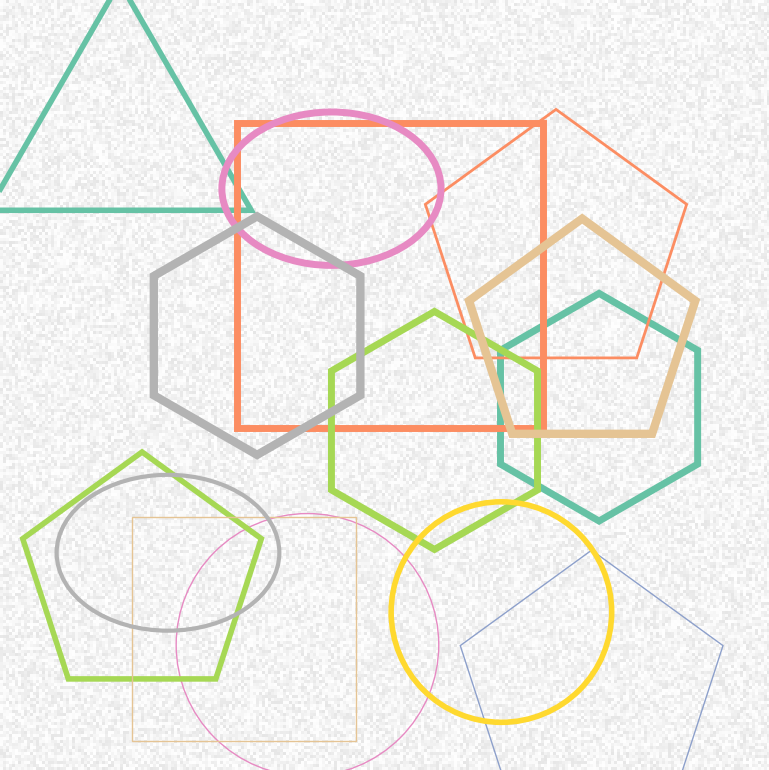[{"shape": "triangle", "thickness": 2, "radius": 0.99, "center": [0.155, 0.826]}, {"shape": "hexagon", "thickness": 2.5, "radius": 0.74, "center": [0.778, 0.471]}, {"shape": "pentagon", "thickness": 1, "radius": 0.89, "center": [0.722, 0.68]}, {"shape": "square", "thickness": 2.5, "radius": 0.99, "center": [0.507, 0.642]}, {"shape": "pentagon", "thickness": 0.5, "radius": 0.9, "center": [0.768, 0.106]}, {"shape": "oval", "thickness": 2.5, "radius": 0.71, "center": [0.43, 0.755]}, {"shape": "circle", "thickness": 0.5, "radius": 0.85, "center": [0.399, 0.163]}, {"shape": "pentagon", "thickness": 2, "radius": 0.81, "center": [0.184, 0.25]}, {"shape": "hexagon", "thickness": 2.5, "radius": 0.77, "center": [0.564, 0.441]}, {"shape": "circle", "thickness": 2, "radius": 0.72, "center": [0.651, 0.205]}, {"shape": "pentagon", "thickness": 3, "radius": 0.77, "center": [0.756, 0.562]}, {"shape": "square", "thickness": 0.5, "radius": 0.73, "center": [0.317, 0.183]}, {"shape": "hexagon", "thickness": 3, "radius": 0.77, "center": [0.334, 0.564]}, {"shape": "oval", "thickness": 1.5, "radius": 0.72, "center": [0.218, 0.282]}]